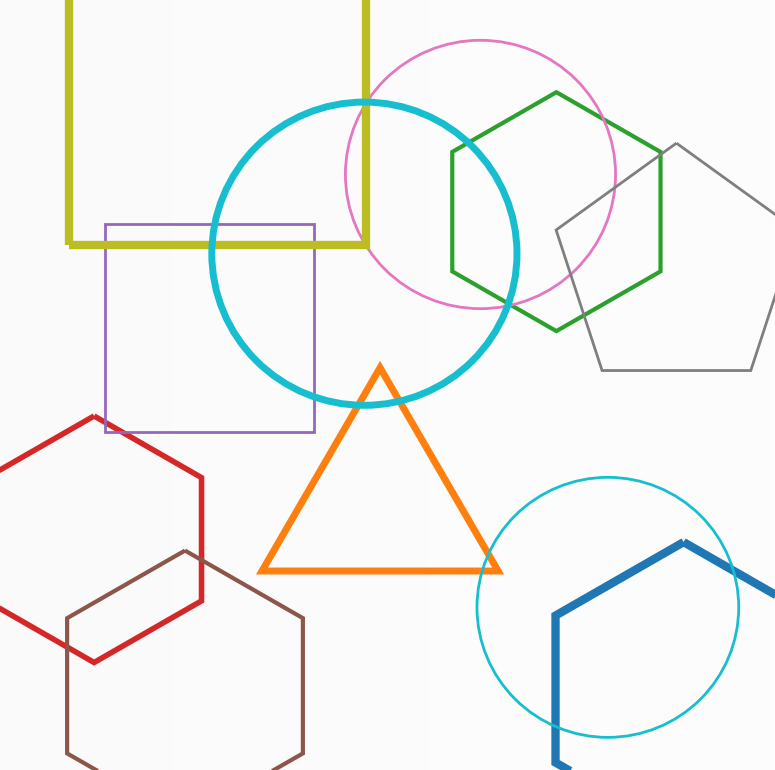[{"shape": "hexagon", "thickness": 3, "radius": 0.95, "center": [0.882, 0.105]}, {"shape": "triangle", "thickness": 2.5, "radius": 0.88, "center": [0.49, 0.346]}, {"shape": "hexagon", "thickness": 1.5, "radius": 0.78, "center": [0.718, 0.725]}, {"shape": "hexagon", "thickness": 2, "radius": 0.8, "center": [0.121, 0.3]}, {"shape": "square", "thickness": 1, "radius": 0.68, "center": [0.27, 0.574]}, {"shape": "hexagon", "thickness": 1.5, "radius": 0.88, "center": [0.239, 0.109]}, {"shape": "circle", "thickness": 1, "radius": 0.87, "center": [0.62, 0.773]}, {"shape": "pentagon", "thickness": 1, "radius": 0.82, "center": [0.873, 0.651]}, {"shape": "square", "thickness": 3, "radius": 0.96, "center": [0.28, 0.874]}, {"shape": "circle", "thickness": 1, "radius": 0.84, "center": [0.784, 0.211]}, {"shape": "circle", "thickness": 2.5, "radius": 0.98, "center": [0.47, 0.671]}]